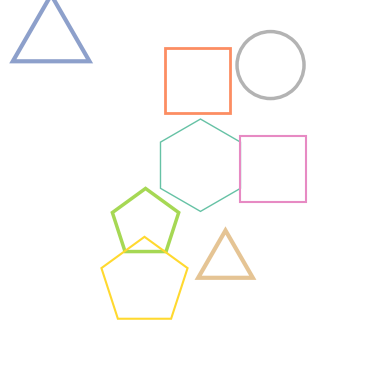[{"shape": "hexagon", "thickness": 1, "radius": 0.6, "center": [0.521, 0.571]}, {"shape": "square", "thickness": 2, "radius": 0.42, "center": [0.513, 0.791]}, {"shape": "triangle", "thickness": 3, "radius": 0.57, "center": [0.133, 0.898]}, {"shape": "square", "thickness": 1.5, "radius": 0.43, "center": [0.709, 0.561]}, {"shape": "pentagon", "thickness": 2.5, "radius": 0.45, "center": [0.378, 0.42]}, {"shape": "pentagon", "thickness": 1.5, "radius": 0.59, "center": [0.375, 0.267]}, {"shape": "triangle", "thickness": 3, "radius": 0.41, "center": [0.586, 0.319]}, {"shape": "circle", "thickness": 2.5, "radius": 0.43, "center": [0.703, 0.831]}]